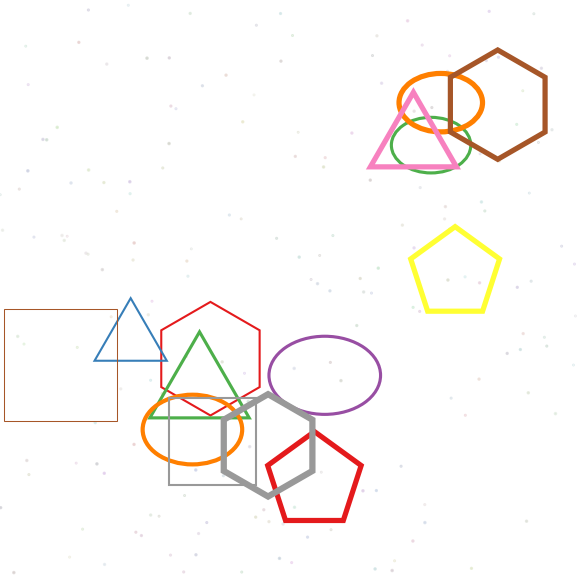[{"shape": "pentagon", "thickness": 2.5, "radius": 0.43, "center": [0.544, 0.167]}, {"shape": "hexagon", "thickness": 1, "radius": 0.49, "center": [0.364, 0.378]}, {"shape": "triangle", "thickness": 1, "radius": 0.36, "center": [0.226, 0.411]}, {"shape": "oval", "thickness": 1.5, "radius": 0.34, "center": [0.746, 0.748]}, {"shape": "triangle", "thickness": 1.5, "radius": 0.5, "center": [0.346, 0.325]}, {"shape": "oval", "thickness": 1.5, "radius": 0.48, "center": [0.562, 0.349]}, {"shape": "oval", "thickness": 2.5, "radius": 0.36, "center": [0.763, 0.821]}, {"shape": "oval", "thickness": 2, "radius": 0.43, "center": [0.333, 0.255]}, {"shape": "pentagon", "thickness": 2.5, "radius": 0.4, "center": [0.788, 0.526]}, {"shape": "hexagon", "thickness": 2.5, "radius": 0.47, "center": [0.862, 0.818]}, {"shape": "square", "thickness": 0.5, "radius": 0.49, "center": [0.105, 0.367]}, {"shape": "triangle", "thickness": 2.5, "radius": 0.43, "center": [0.716, 0.753]}, {"shape": "hexagon", "thickness": 3, "radius": 0.44, "center": [0.464, 0.228]}, {"shape": "square", "thickness": 1, "radius": 0.37, "center": [0.368, 0.235]}]